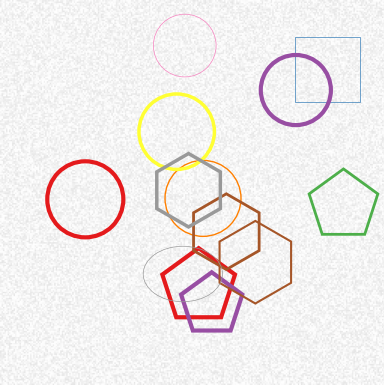[{"shape": "circle", "thickness": 3, "radius": 0.49, "center": [0.222, 0.482]}, {"shape": "pentagon", "thickness": 3, "radius": 0.5, "center": [0.516, 0.256]}, {"shape": "square", "thickness": 0.5, "radius": 0.42, "center": [0.851, 0.82]}, {"shape": "pentagon", "thickness": 2, "radius": 0.47, "center": [0.892, 0.467]}, {"shape": "circle", "thickness": 3, "radius": 0.46, "center": [0.768, 0.766]}, {"shape": "pentagon", "thickness": 3, "radius": 0.42, "center": [0.55, 0.209]}, {"shape": "circle", "thickness": 1, "radius": 0.49, "center": [0.527, 0.485]}, {"shape": "circle", "thickness": 2.5, "radius": 0.49, "center": [0.459, 0.658]}, {"shape": "hexagon", "thickness": 1.5, "radius": 0.54, "center": [0.663, 0.319]}, {"shape": "hexagon", "thickness": 2, "radius": 0.49, "center": [0.588, 0.398]}, {"shape": "circle", "thickness": 0.5, "radius": 0.41, "center": [0.48, 0.882]}, {"shape": "oval", "thickness": 0.5, "radius": 0.51, "center": [0.475, 0.288]}, {"shape": "hexagon", "thickness": 2.5, "radius": 0.48, "center": [0.49, 0.506]}]